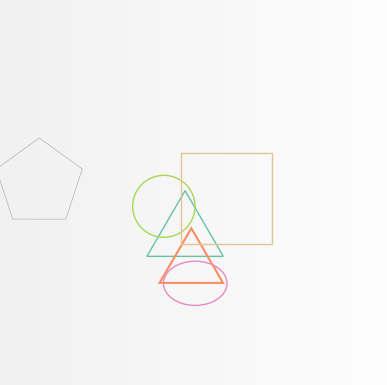[{"shape": "triangle", "thickness": 1, "radius": 0.57, "center": [0.478, 0.391]}, {"shape": "triangle", "thickness": 1.5, "radius": 0.47, "center": [0.494, 0.313]}, {"shape": "oval", "thickness": 1, "radius": 0.41, "center": [0.504, 0.264]}, {"shape": "circle", "thickness": 1, "radius": 0.4, "center": [0.423, 0.464]}, {"shape": "square", "thickness": 1, "radius": 0.59, "center": [0.585, 0.484]}, {"shape": "pentagon", "thickness": 0.5, "radius": 0.58, "center": [0.101, 0.525]}]